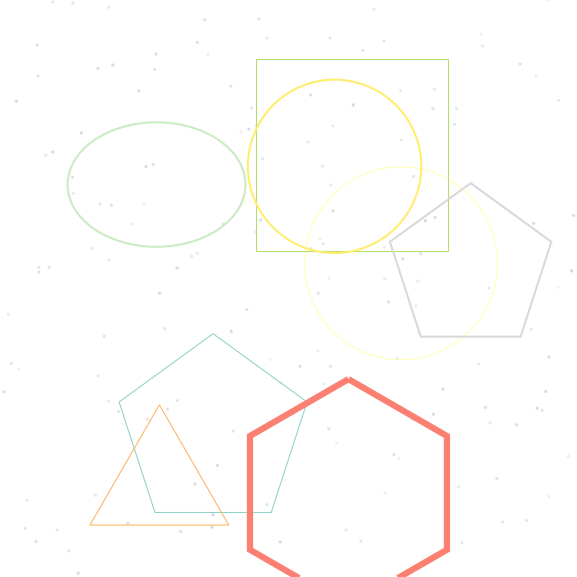[{"shape": "pentagon", "thickness": 0.5, "radius": 0.86, "center": [0.369, 0.25]}, {"shape": "circle", "thickness": 0.5, "radius": 0.84, "center": [0.694, 0.543]}, {"shape": "hexagon", "thickness": 3, "radius": 0.98, "center": [0.603, 0.146]}, {"shape": "triangle", "thickness": 0.5, "radius": 0.69, "center": [0.276, 0.159]}, {"shape": "square", "thickness": 0.5, "radius": 0.83, "center": [0.61, 0.731]}, {"shape": "pentagon", "thickness": 1, "radius": 0.73, "center": [0.815, 0.535]}, {"shape": "oval", "thickness": 1, "radius": 0.77, "center": [0.271, 0.68]}, {"shape": "circle", "thickness": 1, "radius": 0.75, "center": [0.579, 0.711]}]